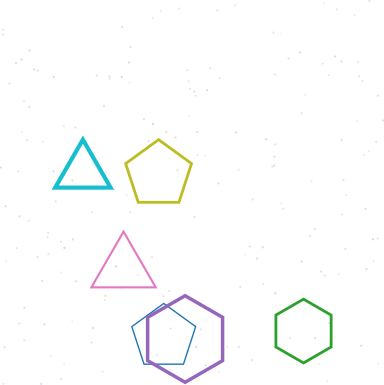[{"shape": "pentagon", "thickness": 1, "radius": 0.44, "center": [0.425, 0.125]}, {"shape": "hexagon", "thickness": 2, "radius": 0.41, "center": [0.788, 0.14]}, {"shape": "hexagon", "thickness": 2.5, "radius": 0.56, "center": [0.481, 0.119]}, {"shape": "triangle", "thickness": 1.5, "radius": 0.48, "center": [0.321, 0.302]}, {"shape": "pentagon", "thickness": 2, "radius": 0.45, "center": [0.412, 0.547]}, {"shape": "triangle", "thickness": 3, "radius": 0.42, "center": [0.215, 0.554]}]